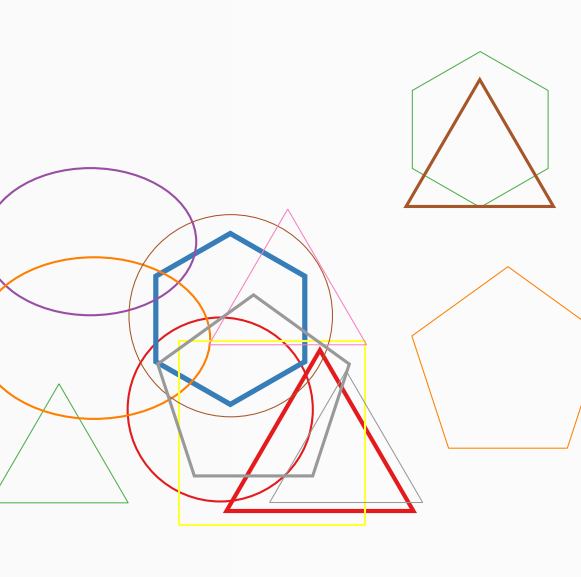[{"shape": "circle", "thickness": 1, "radius": 0.8, "center": [0.379, 0.29]}, {"shape": "triangle", "thickness": 2, "radius": 0.93, "center": [0.55, 0.207]}, {"shape": "hexagon", "thickness": 2.5, "radius": 0.74, "center": [0.396, 0.447]}, {"shape": "hexagon", "thickness": 0.5, "radius": 0.67, "center": [0.826, 0.775]}, {"shape": "triangle", "thickness": 0.5, "radius": 0.69, "center": [0.102, 0.197]}, {"shape": "oval", "thickness": 1, "radius": 0.91, "center": [0.156, 0.581]}, {"shape": "oval", "thickness": 1, "radius": 1.0, "center": [0.162, 0.414]}, {"shape": "pentagon", "thickness": 0.5, "radius": 0.87, "center": [0.874, 0.364]}, {"shape": "square", "thickness": 1, "radius": 0.8, "center": [0.468, 0.25]}, {"shape": "circle", "thickness": 0.5, "radius": 0.88, "center": [0.397, 0.452]}, {"shape": "triangle", "thickness": 1.5, "radius": 0.73, "center": [0.825, 0.715]}, {"shape": "triangle", "thickness": 0.5, "radius": 0.78, "center": [0.495, 0.48]}, {"shape": "triangle", "thickness": 0.5, "radius": 0.76, "center": [0.595, 0.205]}, {"shape": "pentagon", "thickness": 1.5, "radius": 0.87, "center": [0.436, 0.315]}]